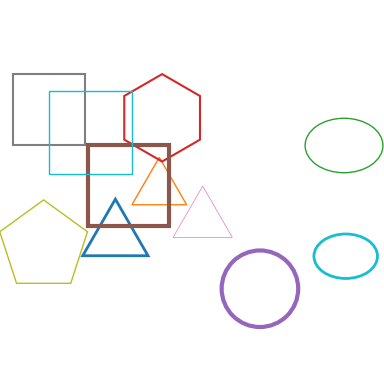[{"shape": "triangle", "thickness": 2, "radius": 0.49, "center": [0.3, 0.385]}, {"shape": "triangle", "thickness": 1, "radius": 0.41, "center": [0.414, 0.509]}, {"shape": "oval", "thickness": 1, "radius": 0.51, "center": [0.894, 0.622]}, {"shape": "hexagon", "thickness": 1.5, "radius": 0.57, "center": [0.421, 0.694]}, {"shape": "circle", "thickness": 3, "radius": 0.5, "center": [0.675, 0.25]}, {"shape": "square", "thickness": 3, "radius": 0.53, "center": [0.335, 0.519]}, {"shape": "triangle", "thickness": 0.5, "radius": 0.44, "center": [0.527, 0.428]}, {"shape": "square", "thickness": 1.5, "radius": 0.46, "center": [0.127, 0.715]}, {"shape": "pentagon", "thickness": 1, "radius": 0.6, "center": [0.113, 0.361]}, {"shape": "oval", "thickness": 2, "radius": 0.41, "center": [0.898, 0.334]}, {"shape": "square", "thickness": 1, "radius": 0.54, "center": [0.235, 0.656]}]